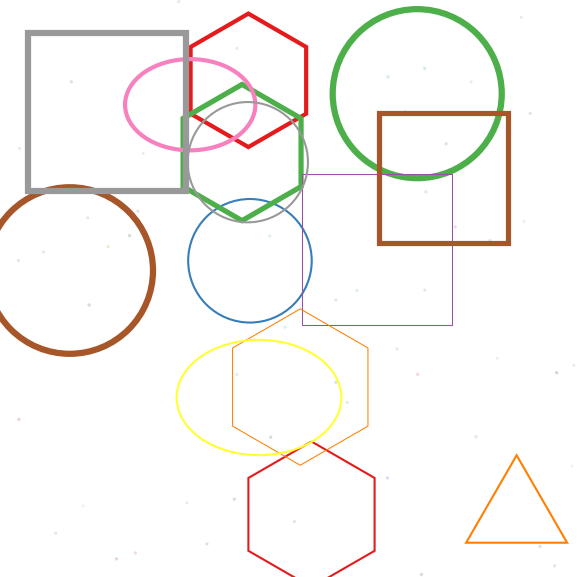[{"shape": "hexagon", "thickness": 1, "radius": 0.63, "center": [0.539, 0.108]}, {"shape": "hexagon", "thickness": 2, "radius": 0.58, "center": [0.43, 0.86]}, {"shape": "circle", "thickness": 1, "radius": 0.53, "center": [0.433, 0.548]}, {"shape": "hexagon", "thickness": 2.5, "radius": 0.59, "center": [0.419, 0.735]}, {"shape": "circle", "thickness": 3, "radius": 0.73, "center": [0.722, 0.837]}, {"shape": "square", "thickness": 0.5, "radius": 0.65, "center": [0.653, 0.567]}, {"shape": "hexagon", "thickness": 0.5, "radius": 0.68, "center": [0.52, 0.329]}, {"shape": "triangle", "thickness": 1, "radius": 0.5, "center": [0.895, 0.11]}, {"shape": "oval", "thickness": 1, "radius": 0.71, "center": [0.448, 0.311]}, {"shape": "circle", "thickness": 3, "radius": 0.72, "center": [0.121, 0.531]}, {"shape": "square", "thickness": 2.5, "radius": 0.56, "center": [0.768, 0.691]}, {"shape": "oval", "thickness": 2, "radius": 0.56, "center": [0.329, 0.818]}, {"shape": "square", "thickness": 3, "radius": 0.68, "center": [0.185, 0.805]}, {"shape": "circle", "thickness": 1, "radius": 0.52, "center": [0.429, 0.718]}]